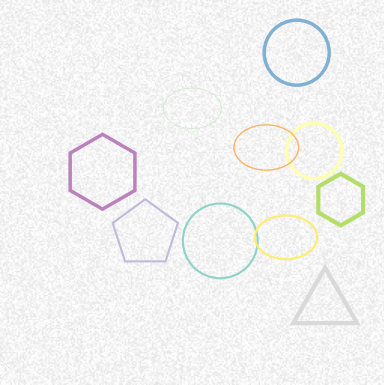[{"shape": "circle", "thickness": 1.5, "radius": 0.49, "center": [0.572, 0.374]}, {"shape": "circle", "thickness": 2.5, "radius": 0.36, "center": [0.816, 0.608]}, {"shape": "pentagon", "thickness": 1.5, "radius": 0.45, "center": [0.377, 0.393]}, {"shape": "circle", "thickness": 2.5, "radius": 0.42, "center": [0.771, 0.863]}, {"shape": "oval", "thickness": 1, "radius": 0.42, "center": [0.692, 0.617]}, {"shape": "hexagon", "thickness": 3, "radius": 0.34, "center": [0.885, 0.482]}, {"shape": "triangle", "thickness": 3, "radius": 0.48, "center": [0.845, 0.209]}, {"shape": "hexagon", "thickness": 2.5, "radius": 0.49, "center": [0.266, 0.554]}, {"shape": "oval", "thickness": 0.5, "radius": 0.38, "center": [0.5, 0.719]}, {"shape": "oval", "thickness": 1.5, "radius": 0.41, "center": [0.743, 0.384]}]